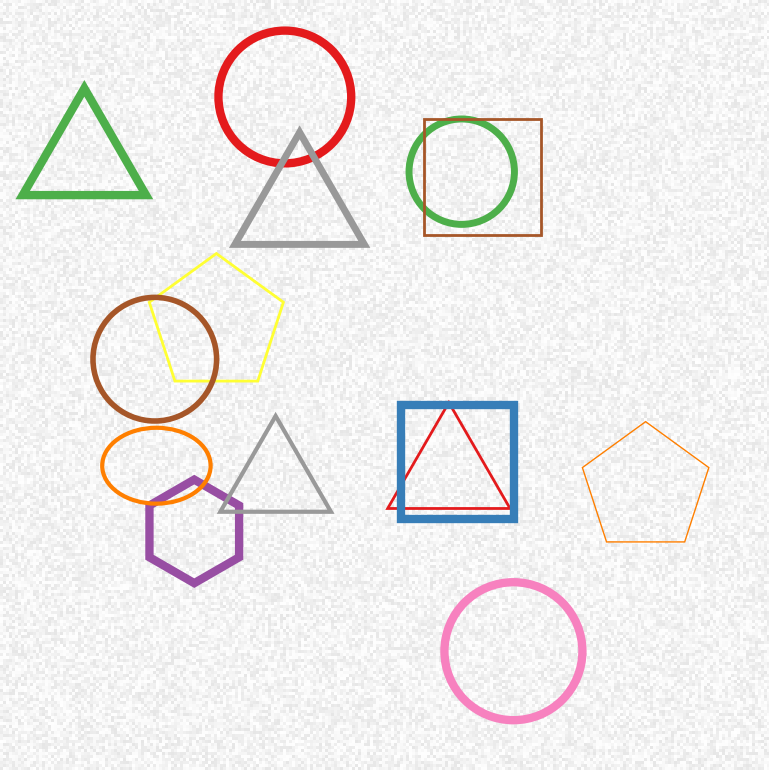[{"shape": "circle", "thickness": 3, "radius": 0.43, "center": [0.37, 0.874]}, {"shape": "triangle", "thickness": 1, "radius": 0.46, "center": [0.583, 0.386]}, {"shape": "square", "thickness": 3, "radius": 0.37, "center": [0.594, 0.4]}, {"shape": "triangle", "thickness": 3, "radius": 0.46, "center": [0.11, 0.793]}, {"shape": "circle", "thickness": 2.5, "radius": 0.34, "center": [0.6, 0.777]}, {"shape": "hexagon", "thickness": 3, "radius": 0.34, "center": [0.252, 0.31]}, {"shape": "pentagon", "thickness": 0.5, "radius": 0.43, "center": [0.838, 0.366]}, {"shape": "oval", "thickness": 1.5, "radius": 0.35, "center": [0.203, 0.395]}, {"shape": "pentagon", "thickness": 1, "radius": 0.46, "center": [0.281, 0.579]}, {"shape": "square", "thickness": 1, "radius": 0.38, "center": [0.627, 0.77]}, {"shape": "circle", "thickness": 2, "radius": 0.4, "center": [0.201, 0.534]}, {"shape": "circle", "thickness": 3, "radius": 0.45, "center": [0.667, 0.154]}, {"shape": "triangle", "thickness": 1.5, "radius": 0.41, "center": [0.358, 0.377]}, {"shape": "triangle", "thickness": 2.5, "radius": 0.48, "center": [0.389, 0.731]}]